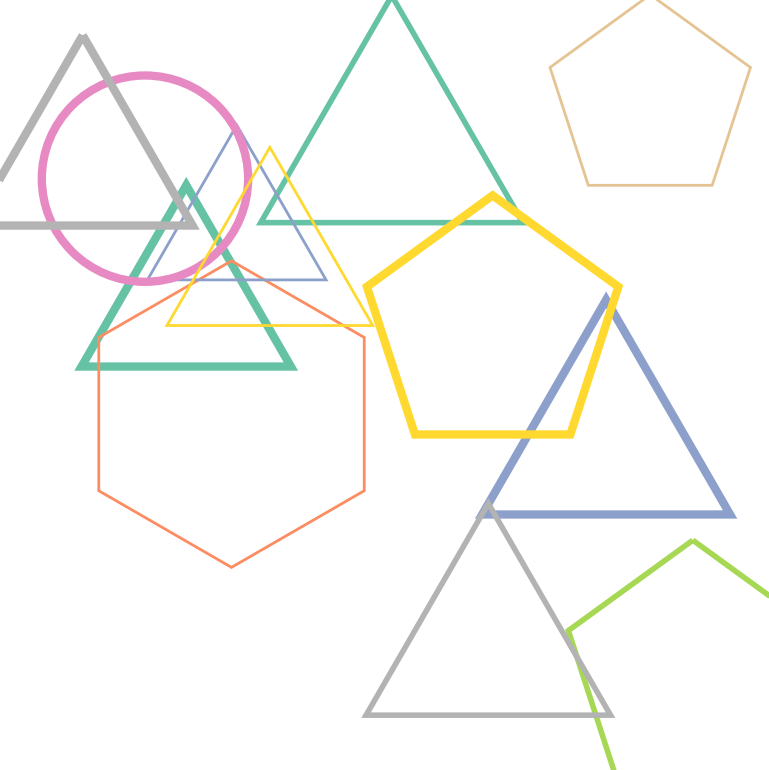[{"shape": "triangle", "thickness": 2, "radius": 0.98, "center": [0.509, 0.809]}, {"shape": "triangle", "thickness": 3, "radius": 0.78, "center": [0.242, 0.602]}, {"shape": "hexagon", "thickness": 1, "radius": 1.0, "center": [0.301, 0.462]}, {"shape": "triangle", "thickness": 3, "radius": 0.93, "center": [0.787, 0.425]}, {"shape": "triangle", "thickness": 1, "radius": 0.67, "center": [0.307, 0.703]}, {"shape": "circle", "thickness": 3, "radius": 0.67, "center": [0.188, 0.768]}, {"shape": "pentagon", "thickness": 2, "radius": 0.85, "center": [0.9, 0.129]}, {"shape": "pentagon", "thickness": 3, "radius": 0.86, "center": [0.64, 0.575]}, {"shape": "triangle", "thickness": 1, "radius": 0.77, "center": [0.35, 0.654]}, {"shape": "pentagon", "thickness": 1, "radius": 0.68, "center": [0.844, 0.87]}, {"shape": "triangle", "thickness": 2, "radius": 0.92, "center": [0.634, 0.163]}, {"shape": "triangle", "thickness": 3, "radius": 0.82, "center": [0.107, 0.789]}]